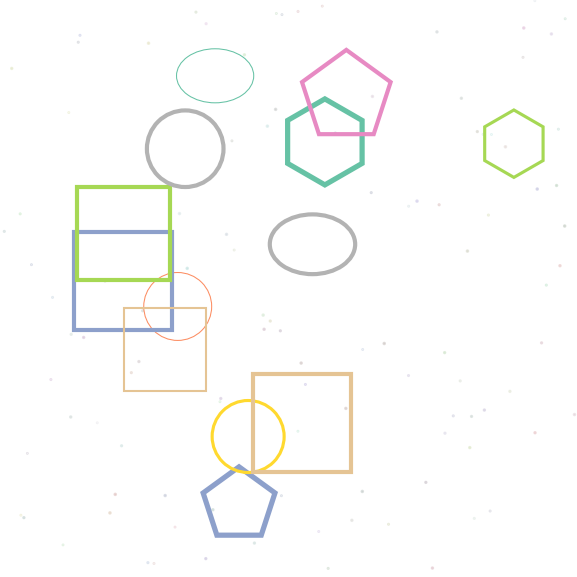[{"shape": "oval", "thickness": 0.5, "radius": 0.33, "center": [0.372, 0.868]}, {"shape": "hexagon", "thickness": 2.5, "radius": 0.37, "center": [0.563, 0.753]}, {"shape": "circle", "thickness": 0.5, "radius": 0.29, "center": [0.308, 0.468]}, {"shape": "pentagon", "thickness": 2.5, "radius": 0.33, "center": [0.414, 0.125]}, {"shape": "square", "thickness": 2, "radius": 0.42, "center": [0.213, 0.513]}, {"shape": "pentagon", "thickness": 2, "radius": 0.4, "center": [0.6, 0.832]}, {"shape": "hexagon", "thickness": 1.5, "radius": 0.29, "center": [0.89, 0.75]}, {"shape": "square", "thickness": 2, "radius": 0.4, "center": [0.214, 0.595]}, {"shape": "circle", "thickness": 1.5, "radius": 0.31, "center": [0.43, 0.243]}, {"shape": "square", "thickness": 1, "radius": 0.36, "center": [0.286, 0.394]}, {"shape": "square", "thickness": 2, "radius": 0.42, "center": [0.522, 0.267]}, {"shape": "circle", "thickness": 2, "radius": 0.33, "center": [0.321, 0.742]}, {"shape": "oval", "thickness": 2, "radius": 0.37, "center": [0.541, 0.576]}]